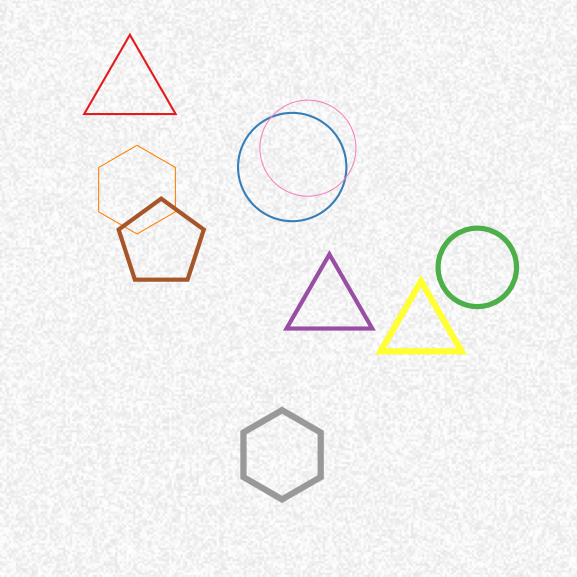[{"shape": "triangle", "thickness": 1, "radius": 0.46, "center": [0.225, 0.847]}, {"shape": "circle", "thickness": 1, "radius": 0.47, "center": [0.506, 0.71]}, {"shape": "circle", "thickness": 2.5, "radius": 0.34, "center": [0.827, 0.536]}, {"shape": "triangle", "thickness": 2, "radius": 0.43, "center": [0.57, 0.473]}, {"shape": "hexagon", "thickness": 0.5, "radius": 0.38, "center": [0.237, 0.671]}, {"shape": "triangle", "thickness": 3, "radius": 0.4, "center": [0.729, 0.431]}, {"shape": "pentagon", "thickness": 2, "radius": 0.39, "center": [0.279, 0.578]}, {"shape": "circle", "thickness": 0.5, "radius": 0.42, "center": [0.533, 0.743]}, {"shape": "hexagon", "thickness": 3, "radius": 0.39, "center": [0.488, 0.212]}]